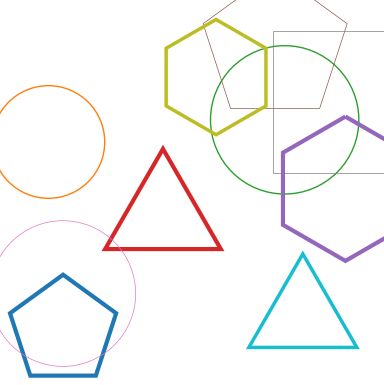[{"shape": "pentagon", "thickness": 3, "radius": 0.72, "center": [0.164, 0.142]}, {"shape": "circle", "thickness": 1, "radius": 0.73, "center": [0.126, 0.631]}, {"shape": "circle", "thickness": 1, "radius": 0.96, "center": [0.739, 0.689]}, {"shape": "triangle", "thickness": 3, "radius": 0.87, "center": [0.423, 0.44]}, {"shape": "hexagon", "thickness": 3, "radius": 0.94, "center": [0.897, 0.51]}, {"shape": "pentagon", "thickness": 0.5, "radius": 0.98, "center": [0.715, 0.878]}, {"shape": "circle", "thickness": 0.5, "radius": 0.95, "center": [0.163, 0.238]}, {"shape": "square", "thickness": 0.5, "radius": 0.92, "center": [0.894, 0.736]}, {"shape": "hexagon", "thickness": 2.5, "radius": 0.75, "center": [0.561, 0.8]}, {"shape": "triangle", "thickness": 2.5, "radius": 0.81, "center": [0.787, 0.179]}]